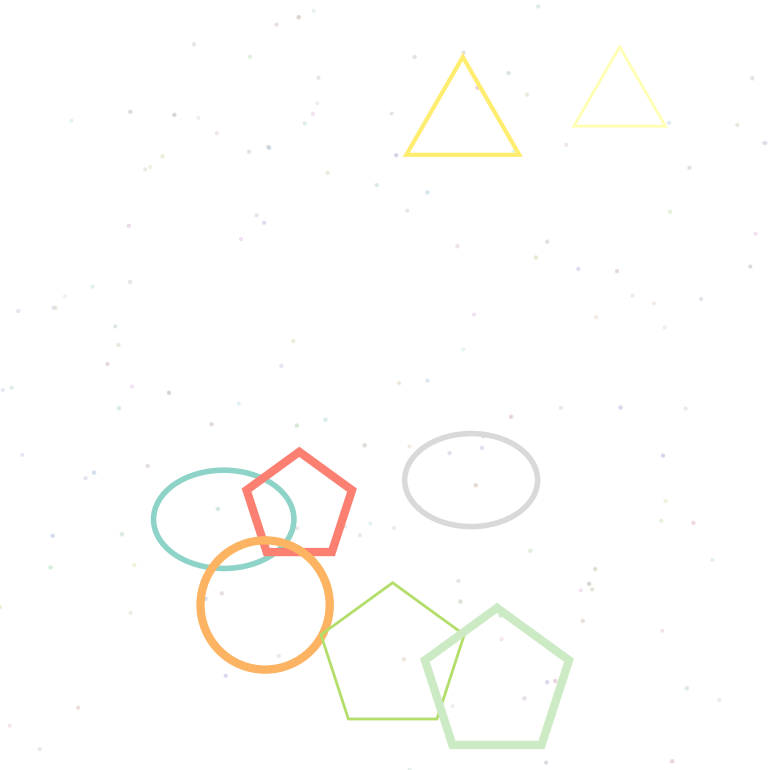[{"shape": "oval", "thickness": 2, "radius": 0.46, "center": [0.291, 0.326]}, {"shape": "triangle", "thickness": 1, "radius": 0.34, "center": [0.805, 0.87]}, {"shape": "pentagon", "thickness": 3, "radius": 0.36, "center": [0.389, 0.341]}, {"shape": "circle", "thickness": 3, "radius": 0.42, "center": [0.344, 0.214]}, {"shape": "pentagon", "thickness": 1, "radius": 0.49, "center": [0.51, 0.145]}, {"shape": "oval", "thickness": 2, "radius": 0.43, "center": [0.612, 0.377]}, {"shape": "pentagon", "thickness": 3, "radius": 0.49, "center": [0.645, 0.112]}, {"shape": "triangle", "thickness": 1.5, "radius": 0.42, "center": [0.601, 0.841]}]